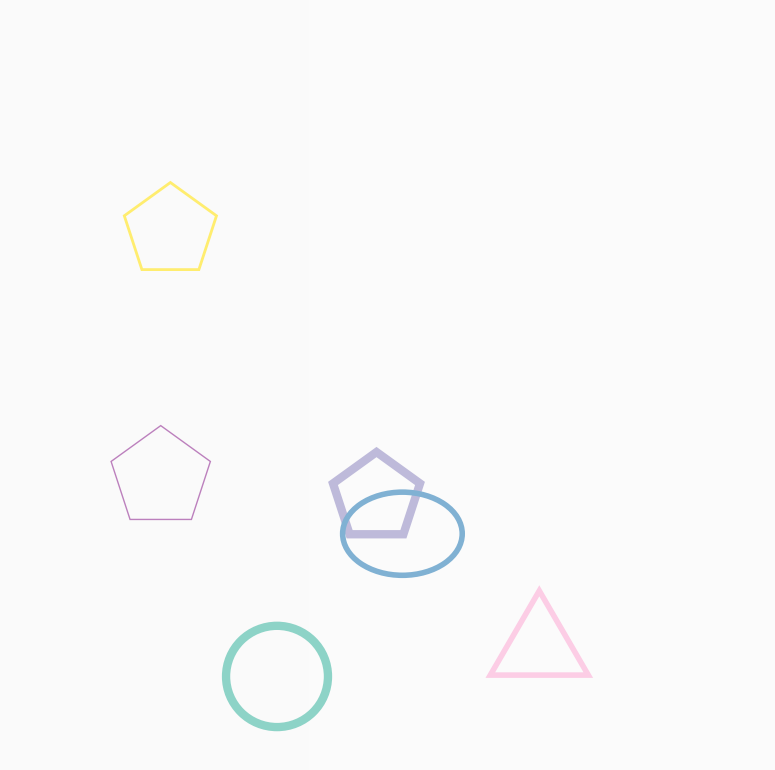[{"shape": "circle", "thickness": 3, "radius": 0.33, "center": [0.357, 0.122]}, {"shape": "pentagon", "thickness": 3, "radius": 0.3, "center": [0.486, 0.354]}, {"shape": "oval", "thickness": 2, "radius": 0.39, "center": [0.519, 0.307]}, {"shape": "triangle", "thickness": 2, "radius": 0.36, "center": [0.696, 0.16]}, {"shape": "pentagon", "thickness": 0.5, "radius": 0.34, "center": [0.207, 0.38]}, {"shape": "pentagon", "thickness": 1, "radius": 0.31, "center": [0.22, 0.7]}]